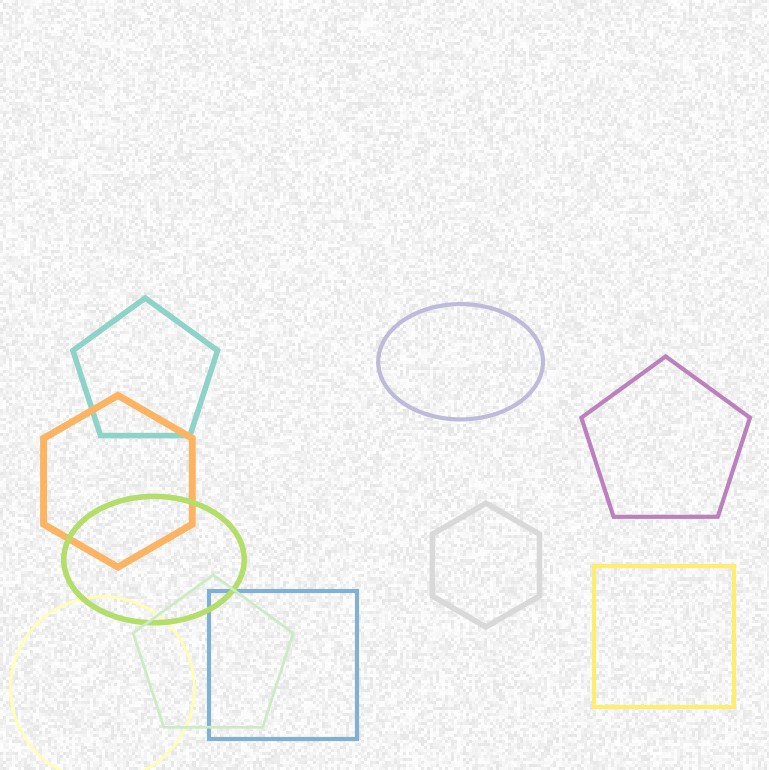[{"shape": "pentagon", "thickness": 2, "radius": 0.49, "center": [0.189, 0.514]}, {"shape": "circle", "thickness": 1, "radius": 0.6, "center": [0.133, 0.106]}, {"shape": "oval", "thickness": 1.5, "radius": 0.53, "center": [0.598, 0.53]}, {"shape": "square", "thickness": 1.5, "radius": 0.48, "center": [0.368, 0.136]}, {"shape": "hexagon", "thickness": 2.5, "radius": 0.56, "center": [0.153, 0.375]}, {"shape": "oval", "thickness": 2, "radius": 0.59, "center": [0.2, 0.273]}, {"shape": "hexagon", "thickness": 2, "radius": 0.4, "center": [0.631, 0.266]}, {"shape": "pentagon", "thickness": 1.5, "radius": 0.58, "center": [0.865, 0.422]}, {"shape": "pentagon", "thickness": 1, "radius": 0.55, "center": [0.277, 0.144]}, {"shape": "square", "thickness": 1.5, "radius": 0.46, "center": [0.862, 0.173]}]